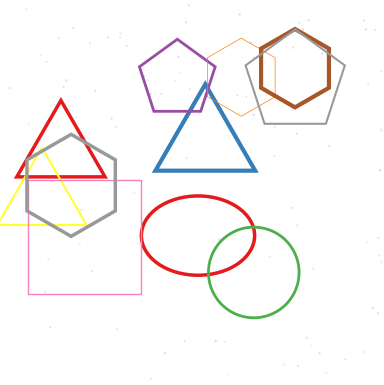[{"shape": "oval", "thickness": 2.5, "radius": 0.74, "center": [0.514, 0.388]}, {"shape": "triangle", "thickness": 2.5, "radius": 0.66, "center": [0.158, 0.607]}, {"shape": "triangle", "thickness": 3, "radius": 0.75, "center": [0.533, 0.632]}, {"shape": "circle", "thickness": 2, "radius": 0.59, "center": [0.659, 0.292]}, {"shape": "pentagon", "thickness": 2, "radius": 0.52, "center": [0.461, 0.795]}, {"shape": "hexagon", "thickness": 0.5, "radius": 0.51, "center": [0.627, 0.799]}, {"shape": "triangle", "thickness": 1.5, "radius": 0.67, "center": [0.109, 0.482]}, {"shape": "hexagon", "thickness": 3, "radius": 0.51, "center": [0.766, 0.823]}, {"shape": "square", "thickness": 1, "radius": 0.74, "center": [0.22, 0.385]}, {"shape": "hexagon", "thickness": 2.5, "radius": 0.66, "center": [0.185, 0.519]}, {"shape": "pentagon", "thickness": 1.5, "radius": 0.68, "center": [0.767, 0.788]}]